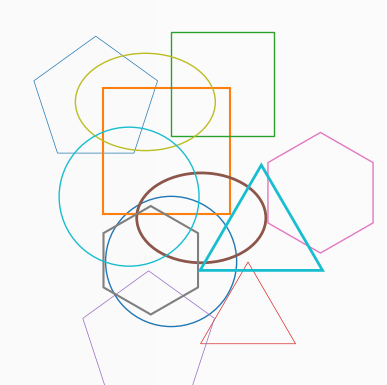[{"shape": "pentagon", "thickness": 0.5, "radius": 0.84, "center": [0.247, 0.738]}, {"shape": "circle", "thickness": 1, "radius": 0.85, "center": [0.442, 0.321]}, {"shape": "square", "thickness": 1.5, "radius": 0.82, "center": [0.43, 0.609]}, {"shape": "square", "thickness": 1, "radius": 0.67, "center": [0.574, 0.782]}, {"shape": "triangle", "thickness": 0.5, "radius": 0.71, "center": [0.64, 0.178]}, {"shape": "pentagon", "thickness": 0.5, "radius": 0.89, "center": [0.384, 0.118]}, {"shape": "oval", "thickness": 2, "radius": 0.83, "center": [0.519, 0.434]}, {"shape": "hexagon", "thickness": 1, "radius": 0.78, "center": [0.827, 0.499]}, {"shape": "hexagon", "thickness": 1.5, "radius": 0.7, "center": [0.389, 0.324]}, {"shape": "oval", "thickness": 1, "radius": 0.9, "center": [0.375, 0.735]}, {"shape": "triangle", "thickness": 2, "radius": 0.91, "center": [0.674, 0.389]}, {"shape": "circle", "thickness": 1, "radius": 0.9, "center": [0.333, 0.489]}]